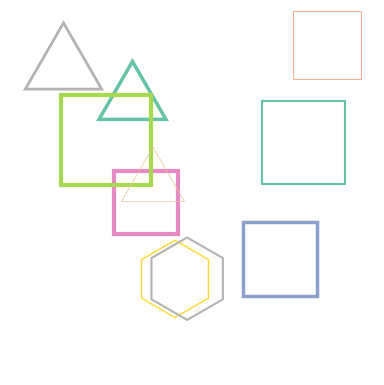[{"shape": "square", "thickness": 1.5, "radius": 0.54, "center": [0.788, 0.629]}, {"shape": "triangle", "thickness": 2.5, "radius": 0.5, "center": [0.344, 0.74]}, {"shape": "square", "thickness": 0.5, "radius": 0.44, "center": [0.849, 0.884]}, {"shape": "square", "thickness": 2.5, "radius": 0.48, "center": [0.727, 0.328]}, {"shape": "square", "thickness": 3, "radius": 0.41, "center": [0.379, 0.473]}, {"shape": "square", "thickness": 3, "radius": 0.58, "center": [0.274, 0.636]}, {"shape": "hexagon", "thickness": 1, "radius": 0.5, "center": [0.455, 0.276]}, {"shape": "triangle", "thickness": 0.5, "radius": 0.47, "center": [0.397, 0.524]}, {"shape": "hexagon", "thickness": 1.5, "radius": 0.54, "center": [0.486, 0.276]}, {"shape": "triangle", "thickness": 2, "radius": 0.57, "center": [0.165, 0.826]}]